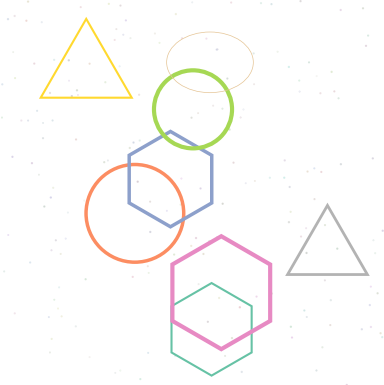[{"shape": "hexagon", "thickness": 1.5, "radius": 0.6, "center": [0.55, 0.145]}, {"shape": "circle", "thickness": 2.5, "radius": 0.63, "center": [0.35, 0.446]}, {"shape": "hexagon", "thickness": 2.5, "radius": 0.62, "center": [0.443, 0.535]}, {"shape": "hexagon", "thickness": 3, "radius": 0.73, "center": [0.575, 0.24]}, {"shape": "circle", "thickness": 3, "radius": 0.51, "center": [0.501, 0.716]}, {"shape": "triangle", "thickness": 1.5, "radius": 0.68, "center": [0.224, 0.814]}, {"shape": "oval", "thickness": 0.5, "radius": 0.56, "center": [0.545, 0.838]}, {"shape": "triangle", "thickness": 2, "radius": 0.6, "center": [0.851, 0.347]}]